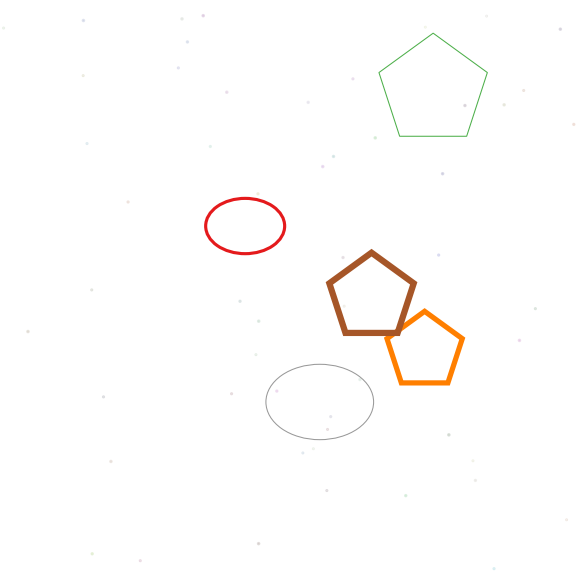[{"shape": "oval", "thickness": 1.5, "radius": 0.34, "center": [0.425, 0.608]}, {"shape": "pentagon", "thickness": 0.5, "radius": 0.49, "center": [0.75, 0.843]}, {"shape": "pentagon", "thickness": 2.5, "radius": 0.34, "center": [0.735, 0.392]}, {"shape": "pentagon", "thickness": 3, "radius": 0.38, "center": [0.643, 0.485]}, {"shape": "oval", "thickness": 0.5, "radius": 0.47, "center": [0.554, 0.303]}]